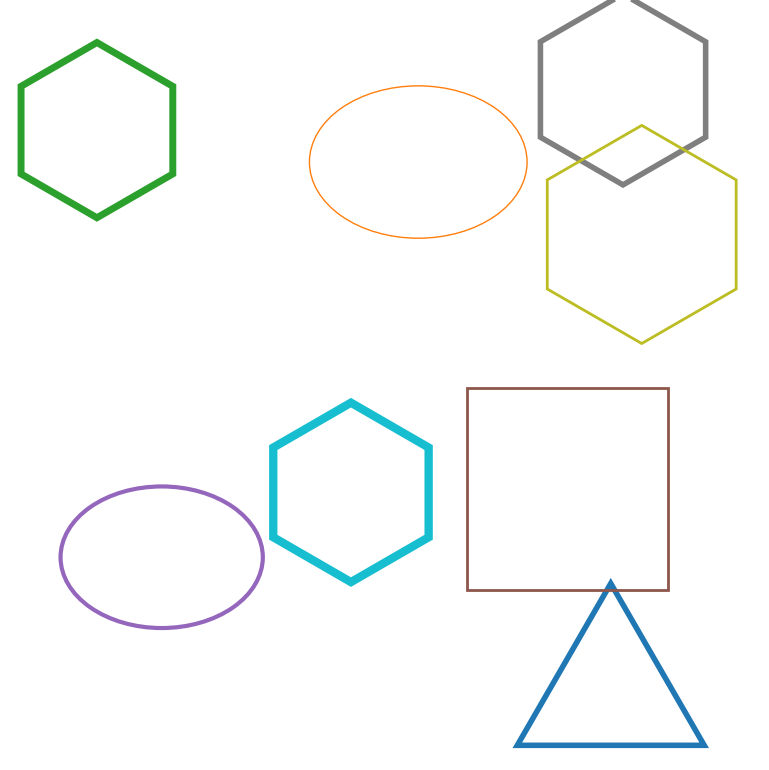[{"shape": "triangle", "thickness": 2, "radius": 0.7, "center": [0.793, 0.102]}, {"shape": "oval", "thickness": 0.5, "radius": 0.71, "center": [0.543, 0.79]}, {"shape": "hexagon", "thickness": 2.5, "radius": 0.57, "center": [0.126, 0.831]}, {"shape": "oval", "thickness": 1.5, "radius": 0.66, "center": [0.21, 0.276]}, {"shape": "square", "thickness": 1, "radius": 0.66, "center": [0.737, 0.365]}, {"shape": "hexagon", "thickness": 2, "radius": 0.62, "center": [0.809, 0.884]}, {"shape": "hexagon", "thickness": 1, "radius": 0.71, "center": [0.833, 0.696]}, {"shape": "hexagon", "thickness": 3, "radius": 0.58, "center": [0.456, 0.361]}]